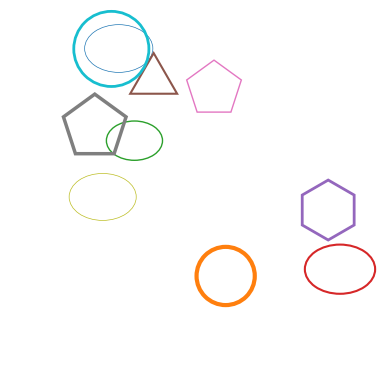[{"shape": "oval", "thickness": 0.5, "radius": 0.44, "center": [0.308, 0.874]}, {"shape": "circle", "thickness": 3, "radius": 0.38, "center": [0.586, 0.283]}, {"shape": "oval", "thickness": 1, "radius": 0.36, "center": [0.349, 0.635]}, {"shape": "oval", "thickness": 1.5, "radius": 0.46, "center": [0.883, 0.301]}, {"shape": "hexagon", "thickness": 2, "radius": 0.39, "center": [0.852, 0.454]}, {"shape": "triangle", "thickness": 1.5, "radius": 0.35, "center": [0.399, 0.792]}, {"shape": "pentagon", "thickness": 1, "radius": 0.37, "center": [0.556, 0.769]}, {"shape": "pentagon", "thickness": 2.5, "radius": 0.43, "center": [0.246, 0.67]}, {"shape": "oval", "thickness": 0.5, "radius": 0.44, "center": [0.267, 0.488]}, {"shape": "circle", "thickness": 2, "radius": 0.49, "center": [0.289, 0.873]}]